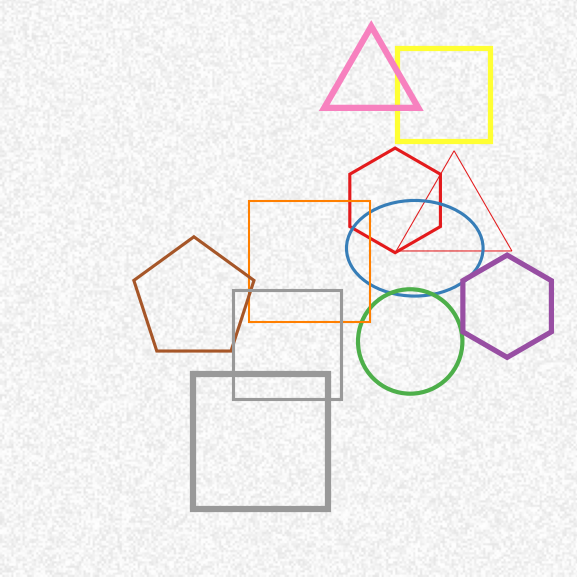[{"shape": "hexagon", "thickness": 1.5, "radius": 0.45, "center": [0.684, 0.652]}, {"shape": "triangle", "thickness": 0.5, "radius": 0.58, "center": [0.786, 0.622]}, {"shape": "oval", "thickness": 1.5, "radius": 0.59, "center": [0.718, 0.569]}, {"shape": "circle", "thickness": 2, "radius": 0.45, "center": [0.71, 0.408]}, {"shape": "hexagon", "thickness": 2.5, "radius": 0.44, "center": [0.878, 0.469]}, {"shape": "square", "thickness": 1, "radius": 0.52, "center": [0.536, 0.547]}, {"shape": "square", "thickness": 2.5, "radius": 0.4, "center": [0.769, 0.835]}, {"shape": "pentagon", "thickness": 1.5, "radius": 0.55, "center": [0.336, 0.48]}, {"shape": "triangle", "thickness": 3, "radius": 0.47, "center": [0.643, 0.859]}, {"shape": "square", "thickness": 1.5, "radius": 0.47, "center": [0.497, 0.402]}, {"shape": "square", "thickness": 3, "radius": 0.58, "center": [0.451, 0.234]}]